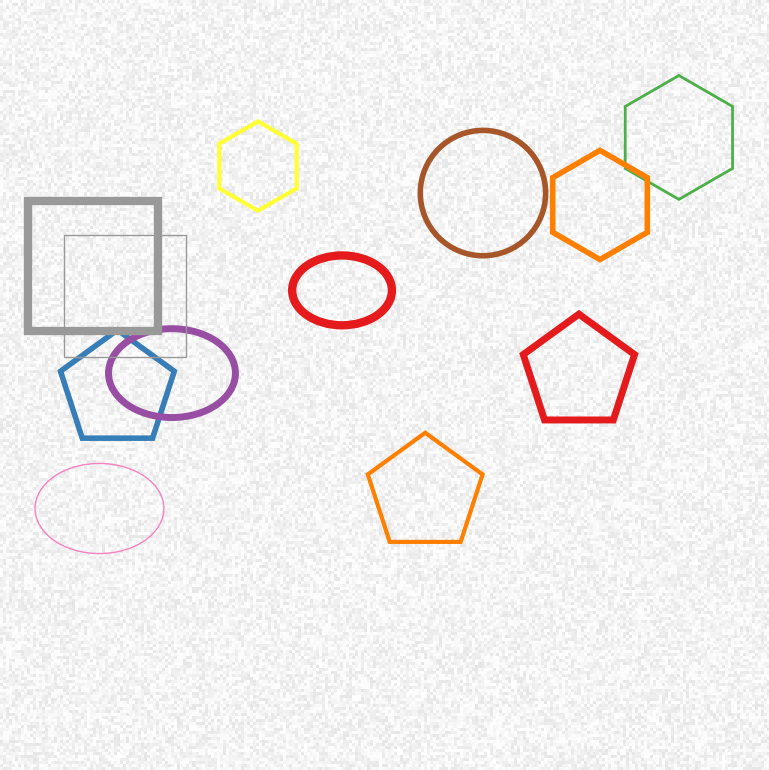[{"shape": "oval", "thickness": 3, "radius": 0.32, "center": [0.444, 0.623]}, {"shape": "pentagon", "thickness": 2.5, "radius": 0.38, "center": [0.752, 0.516]}, {"shape": "pentagon", "thickness": 2, "radius": 0.39, "center": [0.152, 0.494]}, {"shape": "hexagon", "thickness": 1, "radius": 0.4, "center": [0.882, 0.822]}, {"shape": "oval", "thickness": 2.5, "radius": 0.41, "center": [0.223, 0.515]}, {"shape": "hexagon", "thickness": 2, "radius": 0.35, "center": [0.779, 0.734]}, {"shape": "pentagon", "thickness": 1.5, "radius": 0.39, "center": [0.552, 0.36]}, {"shape": "hexagon", "thickness": 1.5, "radius": 0.29, "center": [0.335, 0.784]}, {"shape": "circle", "thickness": 2, "radius": 0.41, "center": [0.627, 0.749]}, {"shape": "oval", "thickness": 0.5, "radius": 0.42, "center": [0.129, 0.34]}, {"shape": "square", "thickness": 0.5, "radius": 0.4, "center": [0.163, 0.615]}, {"shape": "square", "thickness": 3, "radius": 0.42, "center": [0.121, 0.655]}]